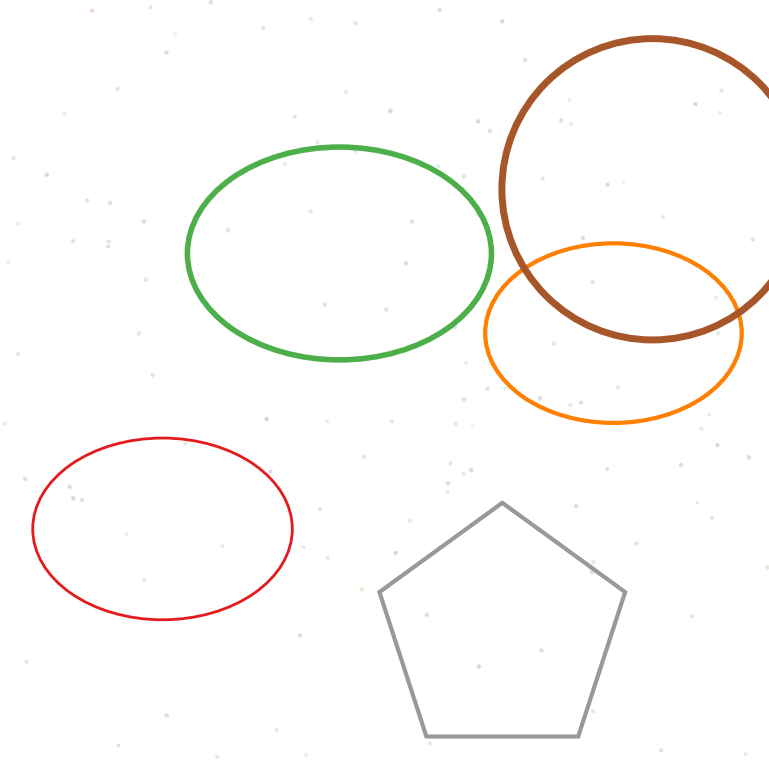[{"shape": "oval", "thickness": 1, "radius": 0.84, "center": [0.211, 0.313]}, {"shape": "oval", "thickness": 2, "radius": 0.99, "center": [0.441, 0.671]}, {"shape": "oval", "thickness": 1.5, "radius": 0.83, "center": [0.797, 0.567]}, {"shape": "circle", "thickness": 2.5, "radius": 0.98, "center": [0.847, 0.754]}, {"shape": "pentagon", "thickness": 1.5, "radius": 0.84, "center": [0.652, 0.179]}]